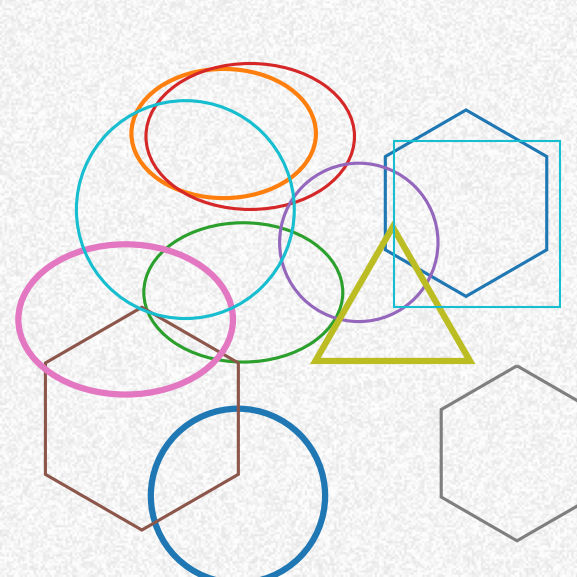[{"shape": "circle", "thickness": 3, "radius": 0.75, "center": [0.412, 0.141]}, {"shape": "hexagon", "thickness": 1.5, "radius": 0.81, "center": [0.807, 0.647]}, {"shape": "oval", "thickness": 2, "radius": 0.8, "center": [0.387, 0.768]}, {"shape": "oval", "thickness": 1.5, "radius": 0.86, "center": [0.421, 0.493]}, {"shape": "oval", "thickness": 1.5, "radius": 0.9, "center": [0.433, 0.763]}, {"shape": "circle", "thickness": 1.5, "radius": 0.69, "center": [0.621, 0.579]}, {"shape": "hexagon", "thickness": 1.5, "radius": 0.96, "center": [0.246, 0.274]}, {"shape": "oval", "thickness": 3, "radius": 0.93, "center": [0.218, 0.446]}, {"shape": "hexagon", "thickness": 1.5, "radius": 0.76, "center": [0.895, 0.214]}, {"shape": "triangle", "thickness": 3, "radius": 0.77, "center": [0.68, 0.451]}, {"shape": "square", "thickness": 1, "radius": 0.72, "center": [0.826, 0.611]}, {"shape": "circle", "thickness": 1.5, "radius": 0.94, "center": [0.321, 0.636]}]